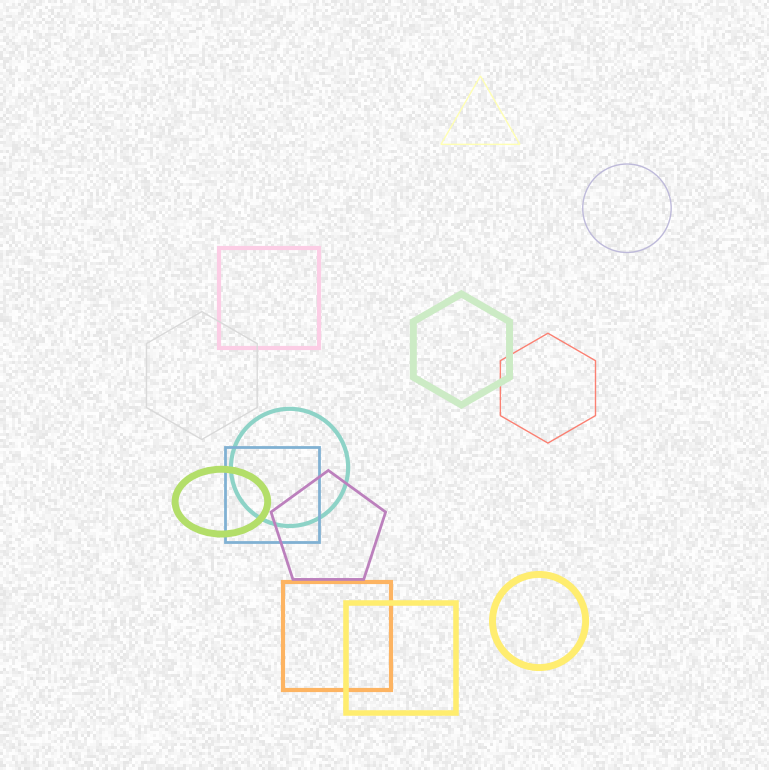[{"shape": "circle", "thickness": 1.5, "radius": 0.38, "center": [0.376, 0.393]}, {"shape": "triangle", "thickness": 0.5, "radius": 0.3, "center": [0.624, 0.842]}, {"shape": "circle", "thickness": 0.5, "radius": 0.29, "center": [0.814, 0.73]}, {"shape": "hexagon", "thickness": 0.5, "radius": 0.36, "center": [0.712, 0.496]}, {"shape": "square", "thickness": 1, "radius": 0.31, "center": [0.353, 0.358]}, {"shape": "square", "thickness": 1.5, "radius": 0.35, "center": [0.437, 0.174]}, {"shape": "oval", "thickness": 2.5, "radius": 0.3, "center": [0.288, 0.349]}, {"shape": "square", "thickness": 1.5, "radius": 0.33, "center": [0.35, 0.613]}, {"shape": "hexagon", "thickness": 0.5, "radius": 0.42, "center": [0.262, 0.512]}, {"shape": "pentagon", "thickness": 1, "radius": 0.39, "center": [0.426, 0.311]}, {"shape": "hexagon", "thickness": 2.5, "radius": 0.36, "center": [0.599, 0.546]}, {"shape": "square", "thickness": 2, "radius": 0.36, "center": [0.521, 0.145]}, {"shape": "circle", "thickness": 2.5, "radius": 0.3, "center": [0.7, 0.193]}]